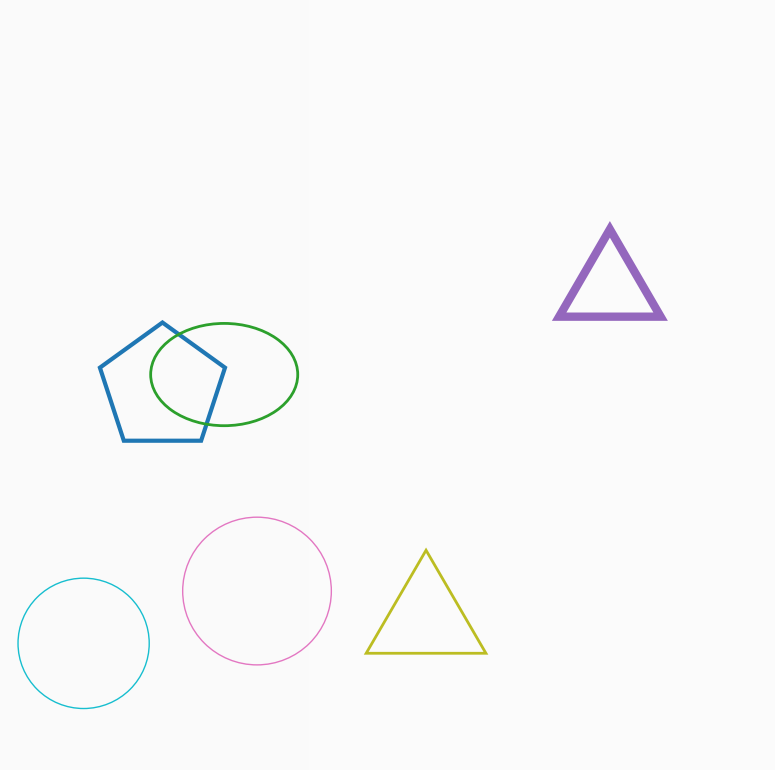[{"shape": "pentagon", "thickness": 1.5, "radius": 0.42, "center": [0.21, 0.496]}, {"shape": "oval", "thickness": 1, "radius": 0.47, "center": [0.289, 0.514]}, {"shape": "triangle", "thickness": 3, "radius": 0.38, "center": [0.787, 0.627]}, {"shape": "circle", "thickness": 0.5, "radius": 0.48, "center": [0.332, 0.232]}, {"shape": "triangle", "thickness": 1, "radius": 0.45, "center": [0.55, 0.196]}, {"shape": "circle", "thickness": 0.5, "radius": 0.42, "center": [0.108, 0.164]}]